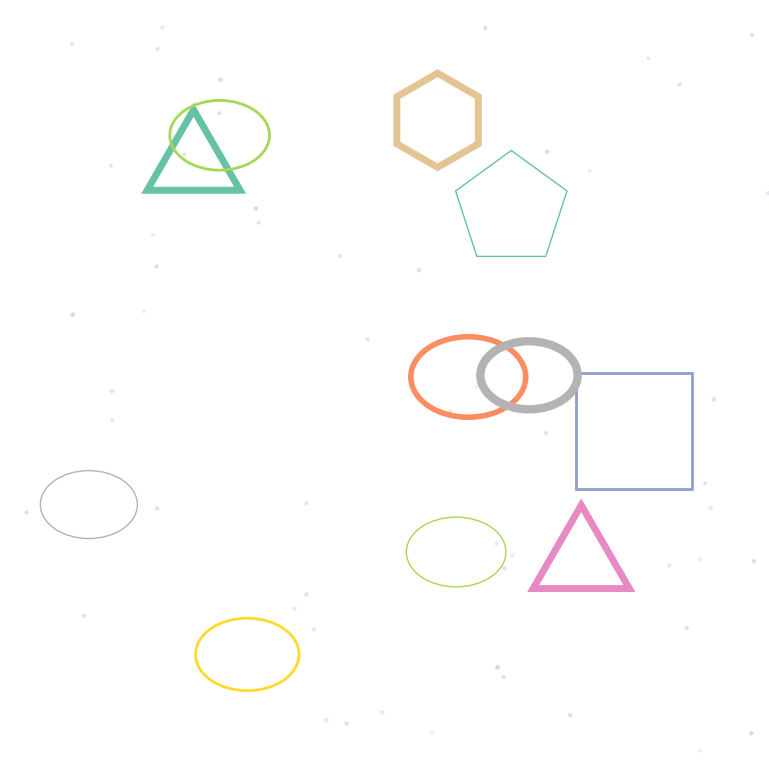[{"shape": "triangle", "thickness": 2.5, "radius": 0.35, "center": [0.251, 0.788]}, {"shape": "pentagon", "thickness": 0.5, "radius": 0.38, "center": [0.664, 0.729]}, {"shape": "oval", "thickness": 2, "radius": 0.37, "center": [0.608, 0.51]}, {"shape": "square", "thickness": 1, "radius": 0.38, "center": [0.824, 0.441]}, {"shape": "triangle", "thickness": 2.5, "radius": 0.36, "center": [0.755, 0.272]}, {"shape": "oval", "thickness": 0.5, "radius": 0.32, "center": [0.592, 0.283]}, {"shape": "oval", "thickness": 1, "radius": 0.32, "center": [0.285, 0.824]}, {"shape": "oval", "thickness": 1, "radius": 0.34, "center": [0.321, 0.15]}, {"shape": "hexagon", "thickness": 2.5, "radius": 0.31, "center": [0.568, 0.844]}, {"shape": "oval", "thickness": 3, "radius": 0.32, "center": [0.687, 0.513]}, {"shape": "oval", "thickness": 0.5, "radius": 0.32, "center": [0.115, 0.345]}]